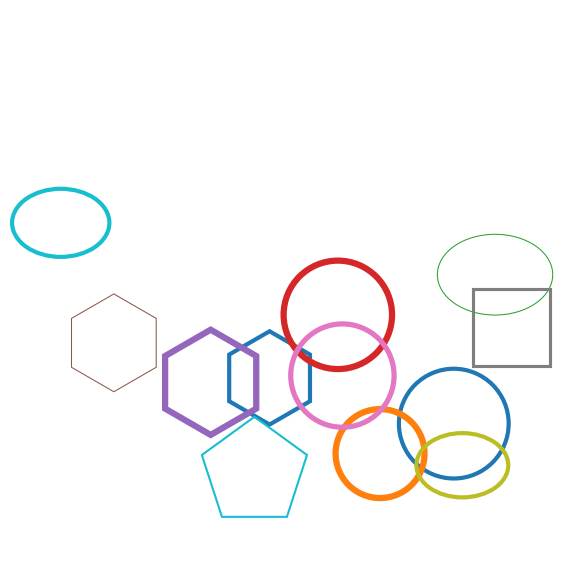[{"shape": "hexagon", "thickness": 2, "radius": 0.4, "center": [0.467, 0.345]}, {"shape": "circle", "thickness": 2, "radius": 0.48, "center": [0.786, 0.266]}, {"shape": "circle", "thickness": 3, "radius": 0.39, "center": [0.658, 0.214]}, {"shape": "oval", "thickness": 0.5, "radius": 0.5, "center": [0.857, 0.524]}, {"shape": "circle", "thickness": 3, "radius": 0.47, "center": [0.585, 0.454]}, {"shape": "hexagon", "thickness": 3, "radius": 0.46, "center": [0.365, 0.337]}, {"shape": "hexagon", "thickness": 0.5, "radius": 0.42, "center": [0.197, 0.405]}, {"shape": "circle", "thickness": 2.5, "radius": 0.45, "center": [0.593, 0.349]}, {"shape": "square", "thickness": 1.5, "radius": 0.33, "center": [0.886, 0.431]}, {"shape": "oval", "thickness": 2, "radius": 0.4, "center": [0.801, 0.194]}, {"shape": "oval", "thickness": 2, "radius": 0.42, "center": [0.105, 0.613]}, {"shape": "pentagon", "thickness": 1, "radius": 0.48, "center": [0.441, 0.182]}]